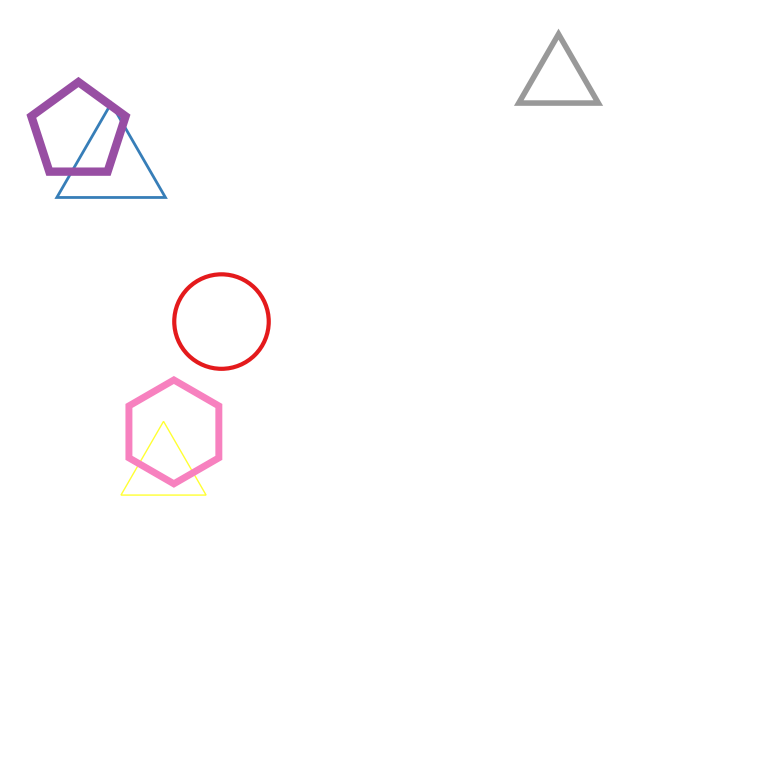[{"shape": "circle", "thickness": 1.5, "radius": 0.31, "center": [0.288, 0.582]}, {"shape": "triangle", "thickness": 1, "radius": 0.41, "center": [0.144, 0.784]}, {"shape": "pentagon", "thickness": 3, "radius": 0.32, "center": [0.102, 0.829]}, {"shape": "triangle", "thickness": 0.5, "radius": 0.32, "center": [0.212, 0.389]}, {"shape": "hexagon", "thickness": 2.5, "radius": 0.34, "center": [0.226, 0.439]}, {"shape": "triangle", "thickness": 2, "radius": 0.3, "center": [0.725, 0.896]}]